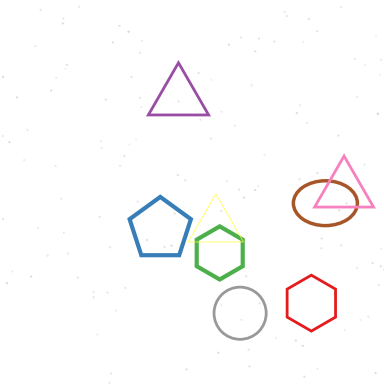[{"shape": "hexagon", "thickness": 2, "radius": 0.36, "center": [0.809, 0.213]}, {"shape": "pentagon", "thickness": 3, "radius": 0.42, "center": [0.416, 0.405]}, {"shape": "hexagon", "thickness": 3, "radius": 0.34, "center": [0.571, 0.343]}, {"shape": "triangle", "thickness": 2, "radius": 0.45, "center": [0.464, 0.747]}, {"shape": "triangle", "thickness": 0.5, "radius": 0.42, "center": [0.561, 0.413]}, {"shape": "oval", "thickness": 2.5, "radius": 0.42, "center": [0.845, 0.472]}, {"shape": "triangle", "thickness": 2, "radius": 0.44, "center": [0.894, 0.506]}, {"shape": "circle", "thickness": 2, "radius": 0.34, "center": [0.624, 0.186]}]